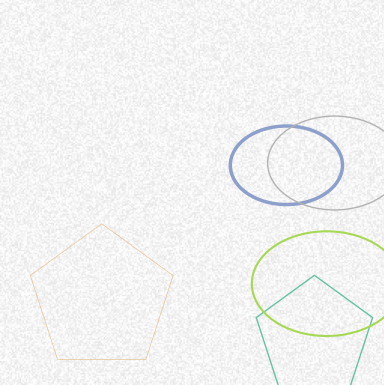[{"shape": "pentagon", "thickness": 1, "radius": 0.79, "center": [0.817, 0.126]}, {"shape": "oval", "thickness": 2.5, "radius": 0.73, "center": [0.744, 0.571]}, {"shape": "oval", "thickness": 1.5, "radius": 0.97, "center": [0.848, 0.263]}, {"shape": "pentagon", "thickness": 0.5, "radius": 0.97, "center": [0.264, 0.224]}, {"shape": "oval", "thickness": 1, "radius": 0.87, "center": [0.869, 0.577]}]